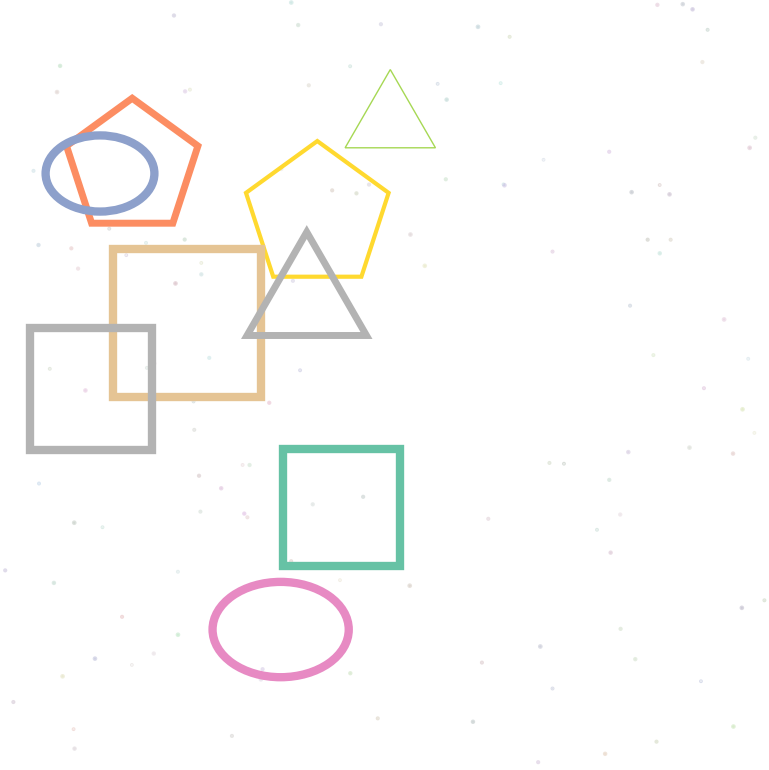[{"shape": "square", "thickness": 3, "radius": 0.38, "center": [0.444, 0.34]}, {"shape": "pentagon", "thickness": 2.5, "radius": 0.45, "center": [0.172, 0.783]}, {"shape": "oval", "thickness": 3, "radius": 0.35, "center": [0.13, 0.775]}, {"shape": "oval", "thickness": 3, "radius": 0.44, "center": [0.364, 0.182]}, {"shape": "triangle", "thickness": 0.5, "radius": 0.34, "center": [0.507, 0.842]}, {"shape": "pentagon", "thickness": 1.5, "radius": 0.49, "center": [0.412, 0.719]}, {"shape": "square", "thickness": 3, "radius": 0.48, "center": [0.243, 0.58]}, {"shape": "triangle", "thickness": 2.5, "radius": 0.45, "center": [0.398, 0.609]}, {"shape": "square", "thickness": 3, "radius": 0.4, "center": [0.118, 0.495]}]